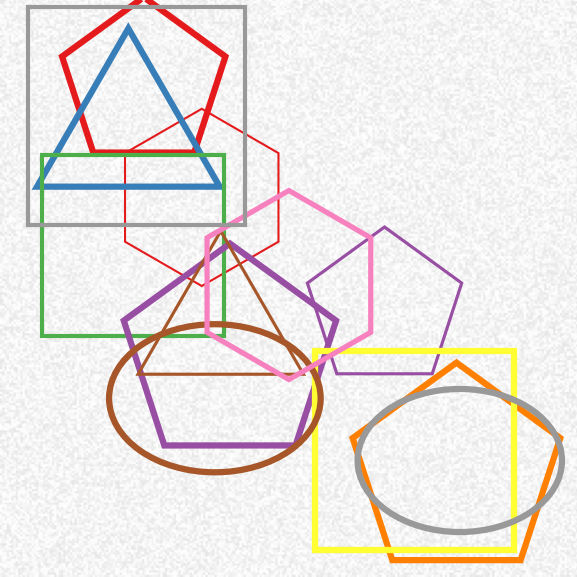[{"shape": "pentagon", "thickness": 3, "radius": 0.74, "center": [0.249, 0.855]}, {"shape": "hexagon", "thickness": 1, "radius": 0.77, "center": [0.349, 0.657]}, {"shape": "triangle", "thickness": 3, "radius": 0.91, "center": [0.222, 0.767]}, {"shape": "square", "thickness": 2, "radius": 0.79, "center": [0.231, 0.574]}, {"shape": "pentagon", "thickness": 1.5, "radius": 0.7, "center": [0.666, 0.466]}, {"shape": "pentagon", "thickness": 3, "radius": 0.97, "center": [0.398, 0.384]}, {"shape": "pentagon", "thickness": 3, "radius": 0.95, "center": [0.79, 0.182]}, {"shape": "square", "thickness": 3, "radius": 0.86, "center": [0.717, 0.219]}, {"shape": "oval", "thickness": 3, "radius": 0.92, "center": [0.372, 0.31]}, {"shape": "triangle", "thickness": 1.5, "radius": 0.83, "center": [0.382, 0.434]}, {"shape": "hexagon", "thickness": 2.5, "radius": 0.82, "center": [0.5, 0.506]}, {"shape": "square", "thickness": 2, "radius": 0.94, "center": [0.237, 0.798]}, {"shape": "oval", "thickness": 3, "radius": 0.88, "center": [0.796, 0.202]}]